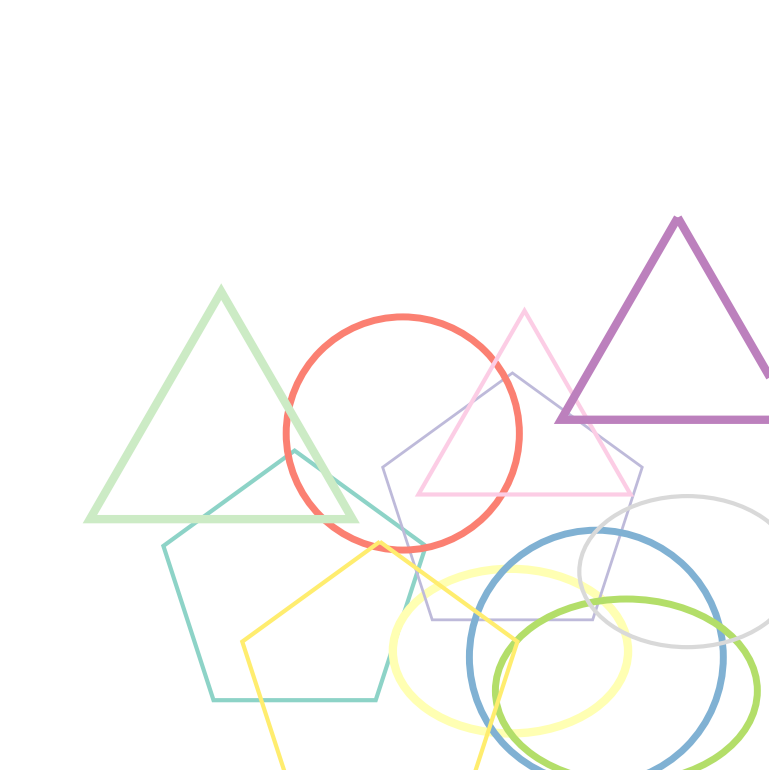[{"shape": "pentagon", "thickness": 1.5, "radius": 0.9, "center": [0.383, 0.236]}, {"shape": "oval", "thickness": 3, "radius": 0.76, "center": [0.663, 0.154]}, {"shape": "pentagon", "thickness": 1, "radius": 0.89, "center": [0.666, 0.338]}, {"shape": "circle", "thickness": 2.5, "radius": 0.76, "center": [0.523, 0.437]}, {"shape": "circle", "thickness": 2.5, "radius": 0.82, "center": [0.774, 0.147]}, {"shape": "oval", "thickness": 2.5, "radius": 0.85, "center": [0.813, 0.103]}, {"shape": "triangle", "thickness": 1.5, "radius": 0.8, "center": [0.681, 0.437]}, {"shape": "oval", "thickness": 1.5, "radius": 0.7, "center": [0.892, 0.258]}, {"shape": "triangle", "thickness": 3, "radius": 0.88, "center": [0.88, 0.542]}, {"shape": "triangle", "thickness": 3, "radius": 0.98, "center": [0.287, 0.424]}, {"shape": "pentagon", "thickness": 1.5, "radius": 0.94, "center": [0.493, 0.109]}]